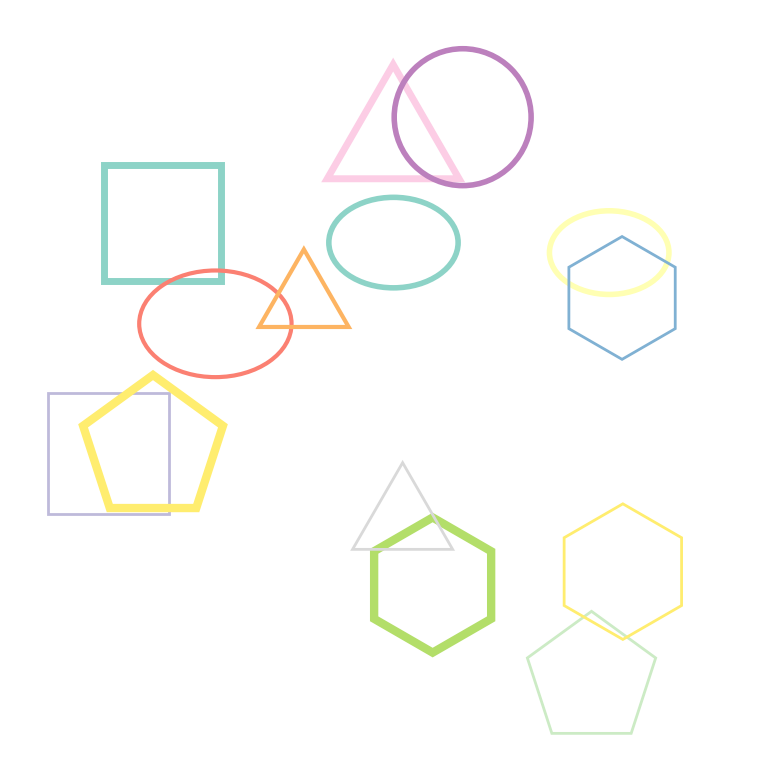[{"shape": "oval", "thickness": 2, "radius": 0.42, "center": [0.511, 0.685]}, {"shape": "square", "thickness": 2.5, "radius": 0.38, "center": [0.211, 0.71]}, {"shape": "oval", "thickness": 2, "radius": 0.39, "center": [0.791, 0.672]}, {"shape": "square", "thickness": 1, "radius": 0.39, "center": [0.141, 0.412]}, {"shape": "oval", "thickness": 1.5, "radius": 0.49, "center": [0.28, 0.579]}, {"shape": "hexagon", "thickness": 1, "radius": 0.4, "center": [0.808, 0.613]}, {"shape": "triangle", "thickness": 1.5, "radius": 0.34, "center": [0.395, 0.609]}, {"shape": "hexagon", "thickness": 3, "radius": 0.44, "center": [0.562, 0.24]}, {"shape": "triangle", "thickness": 2.5, "radius": 0.49, "center": [0.511, 0.817]}, {"shape": "triangle", "thickness": 1, "radius": 0.38, "center": [0.523, 0.324]}, {"shape": "circle", "thickness": 2, "radius": 0.44, "center": [0.601, 0.848]}, {"shape": "pentagon", "thickness": 1, "radius": 0.44, "center": [0.768, 0.118]}, {"shape": "hexagon", "thickness": 1, "radius": 0.44, "center": [0.809, 0.258]}, {"shape": "pentagon", "thickness": 3, "radius": 0.48, "center": [0.199, 0.417]}]